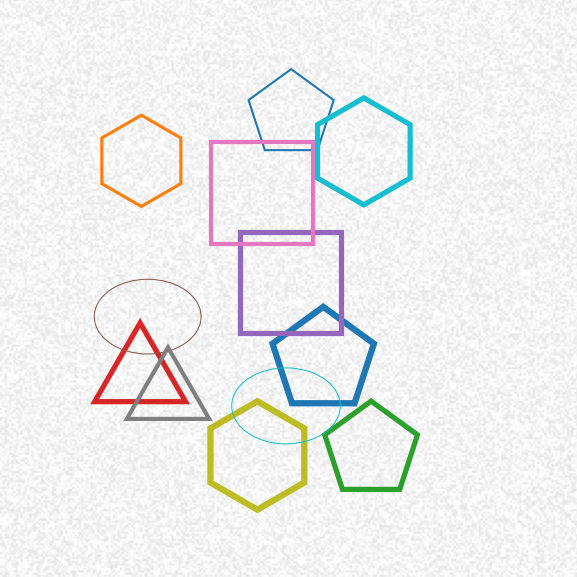[{"shape": "pentagon", "thickness": 1, "radius": 0.39, "center": [0.504, 0.802]}, {"shape": "pentagon", "thickness": 3, "radius": 0.46, "center": [0.56, 0.376]}, {"shape": "hexagon", "thickness": 1.5, "radius": 0.39, "center": [0.245, 0.721]}, {"shape": "pentagon", "thickness": 2.5, "radius": 0.42, "center": [0.643, 0.22]}, {"shape": "triangle", "thickness": 2.5, "radius": 0.45, "center": [0.243, 0.349]}, {"shape": "square", "thickness": 2.5, "radius": 0.44, "center": [0.503, 0.51]}, {"shape": "oval", "thickness": 0.5, "radius": 0.46, "center": [0.256, 0.451]}, {"shape": "square", "thickness": 2, "radius": 0.44, "center": [0.454, 0.664]}, {"shape": "triangle", "thickness": 2, "radius": 0.41, "center": [0.291, 0.315]}, {"shape": "hexagon", "thickness": 3, "radius": 0.47, "center": [0.446, 0.21]}, {"shape": "hexagon", "thickness": 2.5, "radius": 0.46, "center": [0.63, 0.737]}, {"shape": "oval", "thickness": 0.5, "radius": 0.47, "center": [0.495, 0.296]}]